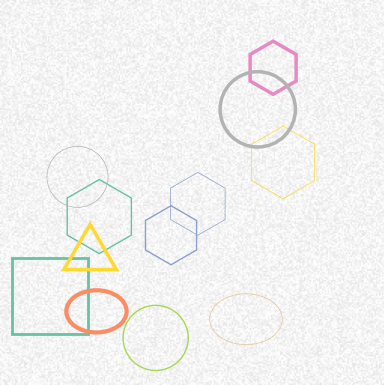[{"shape": "hexagon", "thickness": 1, "radius": 0.48, "center": [0.258, 0.437]}, {"shape": "square", "thickness": 2, "radius": 0.49, "center": [0.13, 0.23]}, {"shape": "oval", "thickness": 3, "radius": 0.39, "center": [0.251, 0.191]}, {"shape": "hexagon", "thickness": 1, "radius": 0.38, "center": [0.444, 0.389]}, {"shape": "hexagon", "thickness": 0.5, "radius": 0.41, "center": [0.514, 0.471]}, {"shape": "hexagon", "thickness": 2.5, "radius": 0.34, "center": [0.709, 0.824]}, {"shape": "circle", "thickness": 1, "radius": 0.42, "center": [0.404, 0.122]}, {"shape": "hexagon", "thickness": 0.5, "radius": 0.47, "center": [0.736, 0.578]}, {"shape": "triangle", "thickness": 2.5, "radius": 0.39, "center": [0.234, 0.339]}, {"shape": "oval", "thickness": 0.5, "radius": 0.47, "center": [0.639, 0.171]}, {"shape": "circle", "thickness": 0.5, "radius": 0.4, "center": [0.201, 0.541]}, {"shape": "circle", "thickness": 2.5, "radius": 0.49, "center": [0.669, 0.716]}]